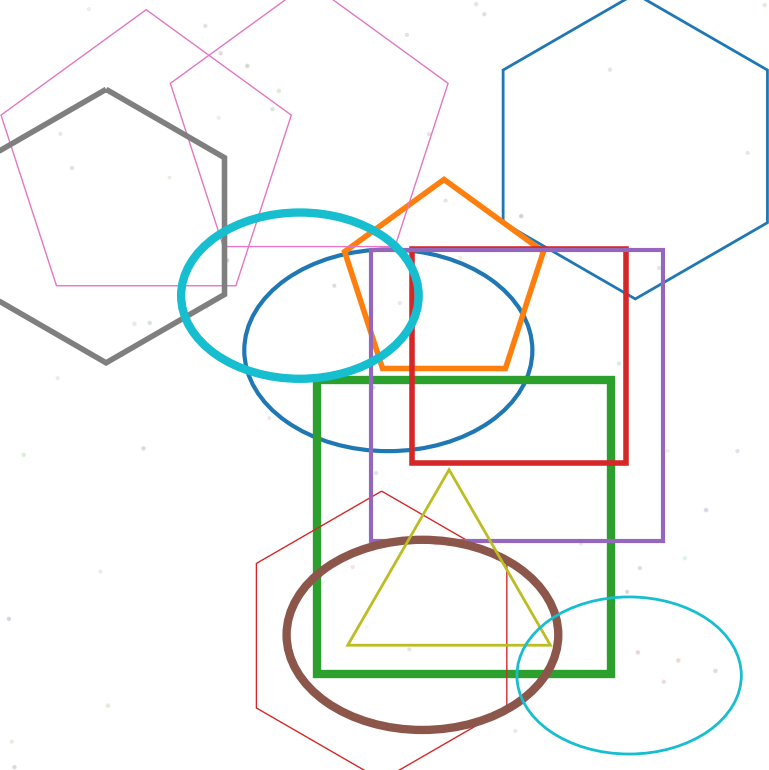[{"shape": "oval", "thickness": 1.5, "radius": 0.94, "center": [0.504, 0.545]}, {"shape": "hexagon", "thickness": 1, "radius": 0.99, "center": [0.825, 0.81]}, {"shape": "pentagon", "thickness": 2, "radius": 0.68, "center": [0.577, 0.631]}, {"shape": "square", "thickness": 3, "radius": 0.95, "center": [0.602, 0.316]}, {"shape": "square", "thickness": 2, "radius": 0.7, "center": [0.674, 0.538]}, {"shape": "hexagon", "thickness": 0.5, "radius": 0.94, "center": [0.496, 0.174]}, {"shape": "square", "thickness": 1.5, "radius": 0.94, "center": [0.671, 0.486]}, {"shape": "oval", "thickness": 3, "radius": 0.88, "center": [0.549, 0.175]}, {"shape": "pentagon", "thickness": 0.5, "radius": 0.95, "center": [0.402, 0.833]}, {"shape": "pentagon", "thickness": 0.5, "radius": 0.99, "center": [0.19, 0.789]}, {"shape": "hexagon", "thickness": 2, "radius": 0.89, "center": [0.138, 0.706]}, {"shape": "triangle", "thickness": 1, "radius": 0.76, "center": [0.583, 0.238]}, {"shape": "oval", "thickness": 1, "radius": 0.73, "center": [0.817, 0.123]}, {"shape": "oval", "thickness": 3, "radius": 0.77, "center": [0.389, 0.616]}]